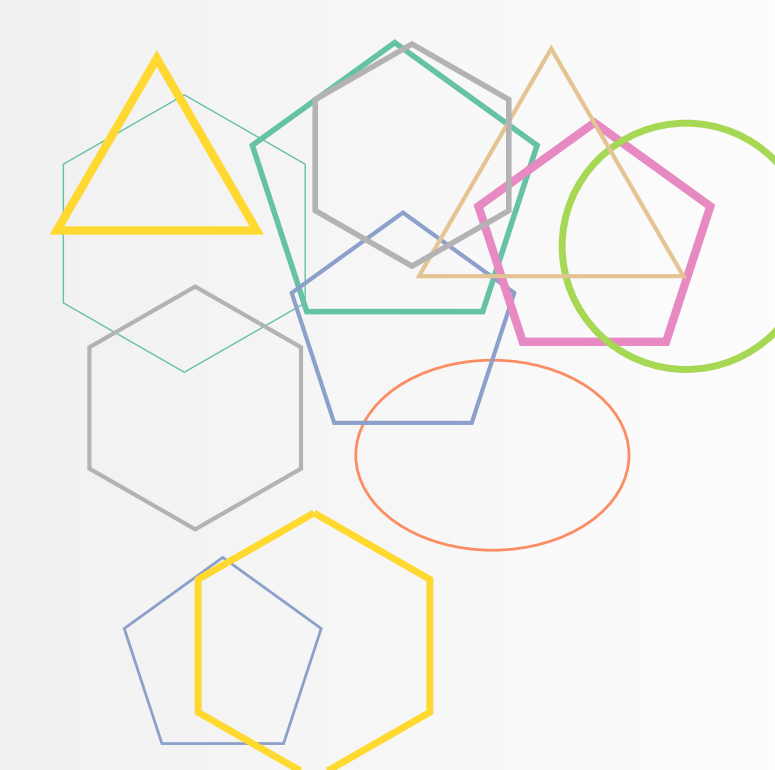[{"shape": "pentagon", "thickness": 2, "radius": 0.97, "center": [0.509, 0.752]}, {"shape": "hexagon", "thickness": 0.5, "radius": 0.9, "center": [0.238, 0.697]}, {"shape": "oval", "thickness": 1, "radius": 0.88, "center": [0.635, 0.409]}, {"shape": "pentagon", "thickness": 1.5, "radius": 0.75, "center": [0.52, 0.573]}, {"shape": "pentagon", "thickness": 1, "radius": 0.67, "center": [0.287, 0.142]}, {"shape": "pentagon", "thickness": 3, "radius": 0.79, "center": [0.767, 0.683]}, {"shape": "circle", "thickness": 2.5, "radius": 0.8, "center": [0.885, 0.68]}, {"shape": "hexagon", "thickness": 2.5, "radius": 0.86, "center": [0.405, 0.161]}, {"shape": "triangle", "thickness": 3, "radius": 0.74, "center": [0.202, 0.775]}, {"shape": "triangle", "thickness": 1.5, "radius": 0.98, "center": [0.711, 0.74]}, {"shape": "hexagon", "thickness": 1.5, "radius": 0.79, "center": [0.252, 0.47]}, {"shape": "hexagon", "thickness": 2, "radius": 0.72, "center": [0.532, 0.799]}]